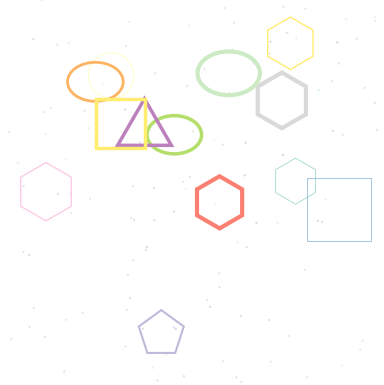[{"shape": "hexagon", "thickness": 0.5, "radius": 0.3, "center": [0.768, 0.529]}, {"shape": "circle", "thickness": 0.5, "radius": 0.3, "center": [0.289, 0.804]}, {"shape": "pentagon", "thickness": 1.5, "radius": 0.31, "center": [0.419, 0.133]}, {"shape": "hexagon", "thickness": 3, "radius": 0.34, "center": [0.57, 0.474]}, {"shape": "square", "thickness": 0.5, "radius": 0.41, "center": [0.881, 0.456]}, {"shape": "oval", "thickness": 2, "radius": 0.36, "center": [0.248, 0.787]}, {"shape": "oval", "thickness": 2.5, "radius": 0.35, "center": [0.453, 0.65]}, {"shape": "hexagon", "thickness": 1, "radius": 0.38, "center": [0.119, 0.502]}, {"shape": "hexagon", "thickness": 3, "radius": 0.36, "center": [0.732, 0.739]}, {"shape": "triangle", "thickness": 2.5, "radius": 0.4, "center": [0.375, 0.663]}, {"shape": "oval", "thickness": 3, "radius": 0.41, "center": [0.594, 0.81]}, {"shape": "hexagon", "thickness": 1, "radius": 0.34, "center": [0.754, 0.888]}, {"shape": "square", "thickness": 2.5, "radius": 0.32, "center": [0.314, 0.679]}]